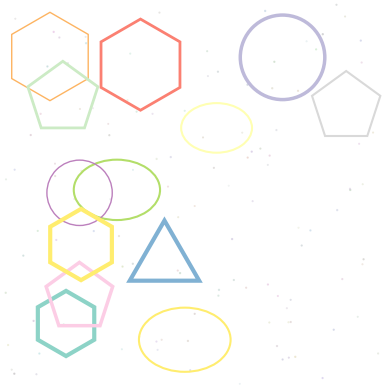[{"shape": "hexagon", "thickness": 3, "radius": 0.42, "center": [0.172, 0.16]}, {"shape": "oval", "thickness": 1.5, "radius": 0.46, "center": [0.563, 0.668]}, {"shape": "circle", "thickness": 2.5, "radius": 0.55, "center": [0.734, 0.851]}, {"shape": "hexagon", "thickness": 2, "radius": 0.59, "center": [0.365, 0.832]}, {"shape": "triangle", "thickness": 3, "radius": 0.52, "center": [0.427, 0.323]}, {"shape": "hexagon", "thickness": 1, "radius": 0.57, "center": [0.13, 0.853]}, {"shape": "oval", "thickness": 1.5, "radius": 0.56, "center": [0.304, 0.507]}, {"shape": "pentagon", "thickness": 2.5, "radius": 0.45, "center": [0.206, 0.228]}, {"shape": "pentagon", "thickness": 1.5, "radius": 0.47, "center": [0.899, 0.722]}, {"shape": "circle", "thickness": 1, "radius": 0.42, "center": [0.207, 0.499]}, {"shape": "pentagon", "thickness": 2, "radius": 0.48, "center": [0.163, 0.745]}, {"shape": "oval", "thickness": 1.5, "radius": 0.6, "center": [0.48, 0.118]}, {"shape": "hexagon", "thickness": 3, "radius": 0.46, "center": [0.211, 0.365]}]